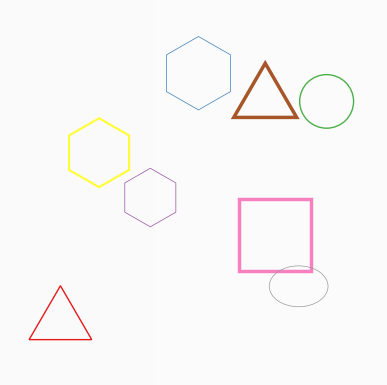[{"shape": "triangle", "thickness": 1, "radius": 0.47, "center": [0.156, 0.164]}, {"shape": "hexagon", "thickness": 0.5, "radius": 0.48, "center": [0.512, 0.81]}, {"shape": "circle", "thickness": 1, "radius": 0.35, "center": [0.843, 0.737]}, {"shape": "hexagon", "thickness": 0.5, "radius": 0.38, "center": [0.388, 0.487]}, {"shape": "hexagon", "thickness": 1.5, "radius": 0.45, "center": [0.256, 0.603]}, {"shape": "triangle", "thickness": 2.5, "radius": 0.47, "center": [0.684, 0.742]}, {"shape": "square", "thickness": 2.5, "radius": 0.46, "center": [0.709, 0.389]}, {"shape": "oval", "thickness": 0.5, "radius": 0.38, "center": [0.771, 0.256]}]